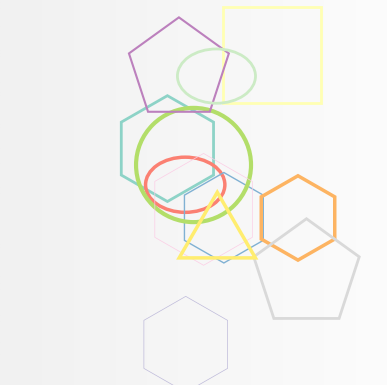[{"shape": "hexagon", "thickness": 2, "radius": 0.69, "center": [0.432, 0.614]}, {"shape": "square", "thickness": 2, "radius": 0.63, "center": [0.702, 0.857]}, {"shape": "hexagon", "thickness": 0.5, "radius": 0.62, "center": [0.479, 0.106]}, {"shape": "oval", "thickness": 2.5, "radius": 0.51, "center": [0.478, 0.52]}, {"shape": "hexagon", "thickness": 1, "radius": 0.59, "center": [0.578, 0.434]}, {"shape": "hexagon", "thickness": 2.5, "radius": 0.55, "center": [0.769, 0.434]}, {"shape": "circle", "thickness": 3, "radius": 0.74, "center": [0.499, 0.571]}, {"shape": "hexagon", "thickness": 0.5, "radius": 0.73, "center": [0.525, 0.456]}, {"shape": "pentagon", "thickness": 2, "radius": 0.72, "center": [0.791, 0.289]}, {"shape": "pentagon", "thickness": 1.5, "radius": 0.68, "center": [0.462, 0.819]}, {"shape": "oval", "thickness": 2, "radius": 0.5, "center": [0.559, 0.802]}, {"shape": "triangle", "thickness": 2.5, "radius": 0.57, "center": [0.561, 0.387]}]